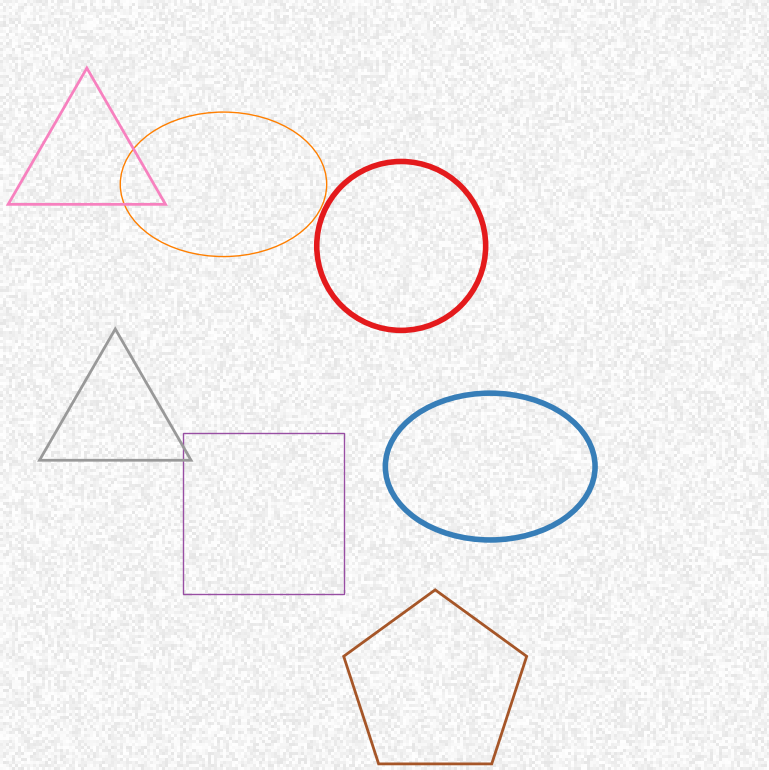[{"shape": "circle", "thickness": 2, "radius": 0.55, "center": [0.521, 0.681]}, {"shape": "oval", "thickness": 2, "radius": 0.68, "center": [0.637, 0.394]}, {"shape": "square", "thickness": 0.5, "radius": 0.52, "center": [0.342, 0.333]}, {"shape": "oval", "thickness": 0.5, "radius": 0.67, "center": [0.29, 0.761]}, {"shape": "pentagon", "thickness": 1, "radius": 0.62, "center": [0.565, 0.109]}, {"shape": "triangle", "thickness": 1, "radius": 0.59, "center": [0.113, 0.794]}, {"shape": "triangle", "thickness": 1, "radius": 0.57, "center": [0.15, 0.459]}]